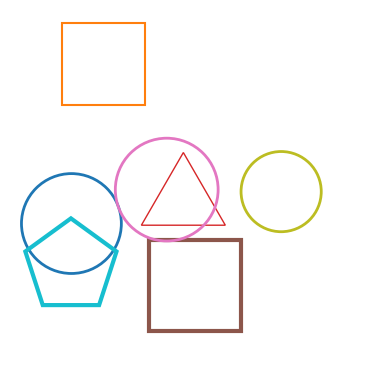[{"shape": "circle", "thickness": 2, "radius": 0.65, "center": [0.185, 0.419]}, {"shape": "square", "thickness": 1.5, "radius": 0.53, "center": [0.269, 0.834]}, {"shape": "triangle", "thickness": 1, "radius": 0.63, "center": [0.476, 0.478]}, {"shape": "square", "thickness": 3, "radius": 0.59, "center": [0.507, 0.258]}, {"shape": "circle", "thickness": 2, "radius": 0.67, "center": [0.433, 0.508]}, {"shape": "circle", "thickness": 2, "radius": 0.52, "center": [0.73, 0.502]}, {"shape": "pentagon", "thickness": 3, "radius": 0.62, "center": [0.184, 0.308]}]